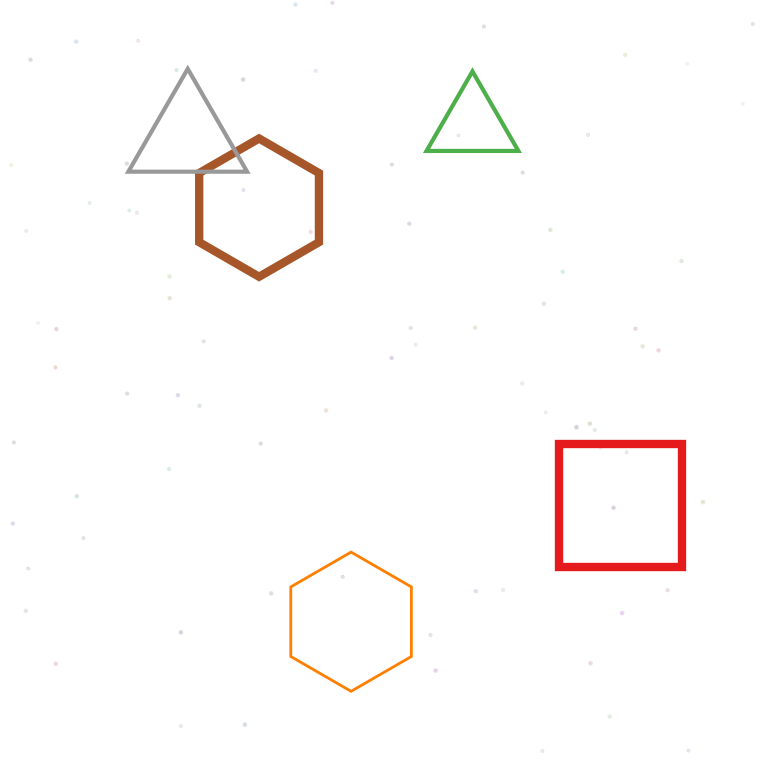[{"shape": "square", "thickness": 3, "radius": 0.4, "center": [0.806, 0.343]}, {"shape": "triangle", "thickness": 1.5, "radius": 0.34, "center": [0.614, 0.838]}, {"shape": "hexagon", "thickness": 1, "radius": 0.45, "center": [0.456, 0.193]}, {"shape": "hexagon", "thickness": 3, "radius": 0.45, "center": [0.336, 0.73]}, {"shape": "triangle", "thickness": 1.5, "radius": 0.45, "center": [0.244, 0.822]}]